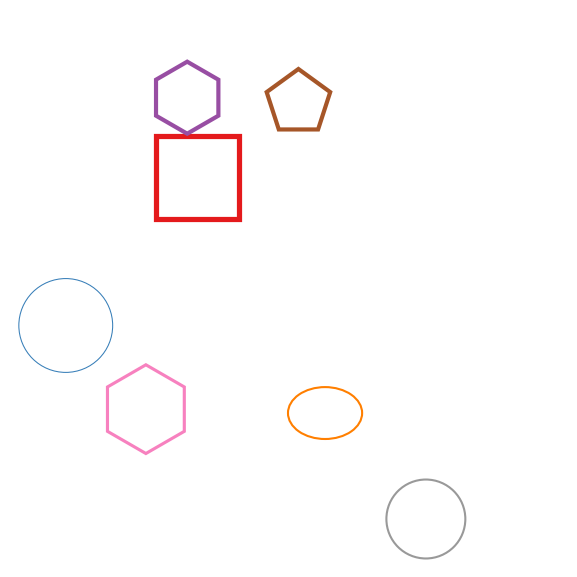[{"shape": "square", "thickness": 2.5, "radius": 0.36, "center": [0.341, 0.691]}, {"shape": "circle", "thickness": 0.5, "radius": 0.41, "center": [0.114, 0.436]}, {"shape": "hexagon", "thickness": 2, "radius": 0.31, "center": [0.324, 0.83]}, {"shape": "oval", "thickness": 1, "radius": 0.32, "center": [0.563, 0.284]}, {"shape": "pentagon", "thickness": 2, "radius": 0.29, "center": [0.517, 0.822]}, {"shape": "hexagon", "thickness": 1.5, "radius": 0.38, "center": [0.253, 0.291]}, {"shape": "circle", "thickness": 1, "radius": 0.34, "center": [0.737, 0.1]}]